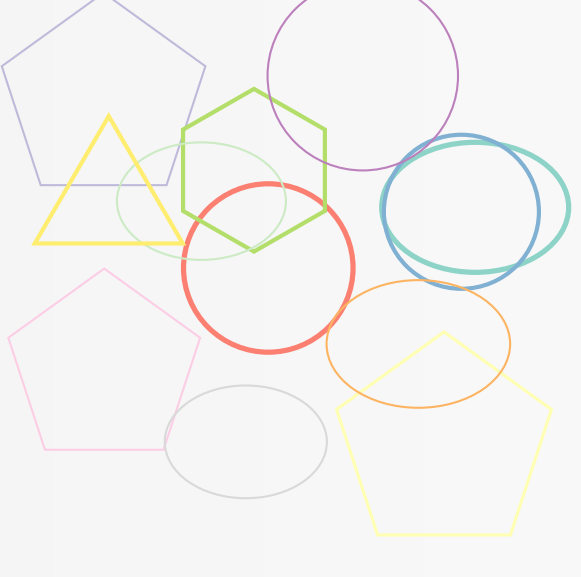[{"shape": "oval", "thickness": 2.5, "radius": 0.8, "center": [0.818, 0.64]}, {"shape": "pentagon", "thickness": 1.5, "radius": 0.97, "center": [0.764, 0.23]}, {"shape": "pentagon", "thickness": 1, "radius": 0.92, "center": [0.178, 0.828]}, {"shape": "circle", "thickness": 2.5, "radius": 0.73, "center": [0.462, 0.535]}, {"shape": "circle", "thickness": 2, "radius": 0.67, "center": [0.794, 0.632]}, {"shape": "oval", "thickness": 1, "radius": 0.79, "center": [0.72, 0.404]}, {"shape": "hexagon", "thickness": 2, "radius": 0.7, "center": [0.437, 0.704]}, {"shape": "pentagon", "thickness": 1, "radius": 0.87, "center": [0.179, 0.361]}, {"shape": "oval", "thickness": 1, "radius": 0.7, "center": [0.423, 0.234]}, {"shape": "circle", "thickness": 1, "radius": 0.82, "center": [0.624, 0.868]}, {"shape": "oval", "thickness": 1, "radius": 0.73, "center": [0.347, 0.651]}, {"shape": "triangle", "thickness": 2, "radius": 0.73, "center": [0.187, 0.651]}]